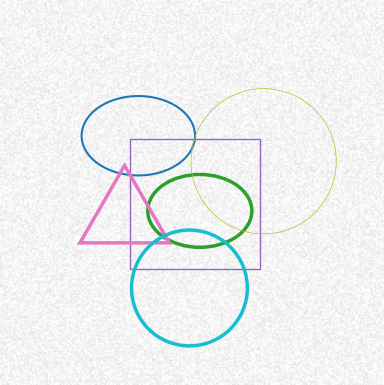[{"shape": "oval", "thickness": 1.5, "radius": 0.74, "center": [0.359, 0.647]}, {"shape": "oval", "thickness": 2.5, "radius": 0.68, "center": [0.519, 0.452]}, {"shape": "square", "thickness": 1, "radius": 0.85, "center": [0.506, 0.469]}, {"shape": "triangle", "thickness": 2.5, "radius": 0.67, "center": [0.324, 0.436]}, {"shape": "circle", "thickness": 0.5, "radius": 0.94, "center": [0.685, 0.581]}, {"shape": "circle", "thickness": 2.5, "radius": 0.75, "center": [0.492, 0.252]}]